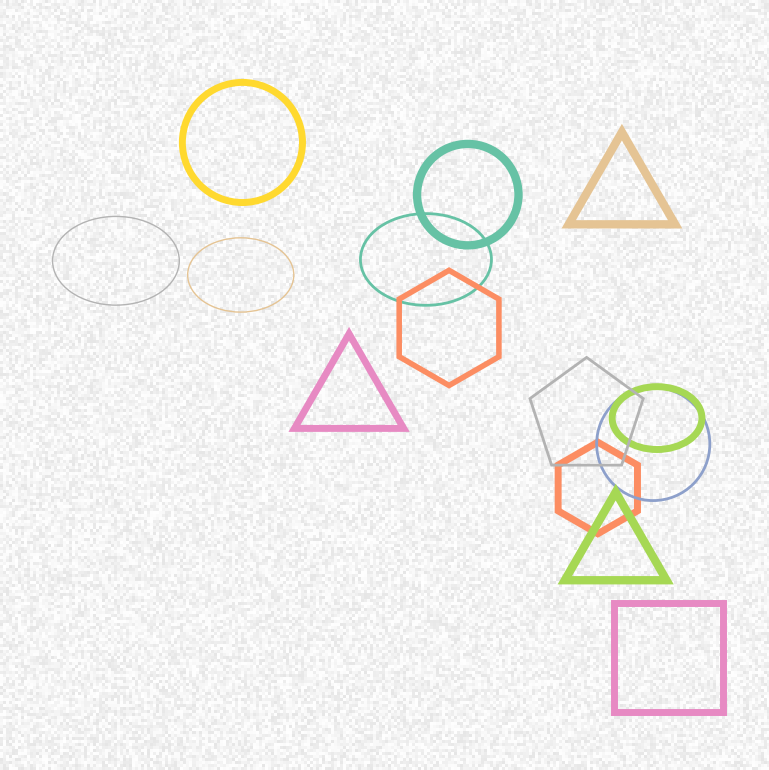[{"shape": "circle", "thickness": 3, "radius": 0.33, "center": [0.608, 0.747]}, {"shape": "oval", "thickness": 1, "radius": 0.43, "center": [0.553, 0.663]}, {"shape": "hexagon", "thickness": 2.5, "radius": 0.3, "center": [0.776, 0.366]}, {"shape": "hexagon", "thickness": 2, "radius": 0.37, "center": [0.583, 0.574]}, {"shape": "circle", "thickness": 1, "radius": 0.37, "center": [0.848, 0.423]}, {"shape": "square", "thickness": 2.5, "radius": 0.35, "center": [0.869, 0.146]}, {"shape": "triangle", "thickness": 2.5, "radius": 0.41, "center": [0.453, 0.485]}, {"shape": "oval", "thickness": 2.5, "radius": 0.29, "center": [0.853, 0.457]}, {"shape": "triangle", "thickness": 3, "radius": 0.38, "center": [0.8, 0.285]}, {"shape": "circle", "thickness": 2.5, "radius": 0.39, "center": [0.315, 0.815]}, {"shape": "oval", "thickness": 0.5, "radius": 0.34, "center": [0.313, 0.643]}, {"shape": "triangle", "thickness": 3, "radius": 0.4, "center": [0.808, 0.749]}, {"shape": "pentagon", "thickness": 1, "radius": 0.39, "center": [0.762, 0.459]}, {"shape": "oval", "thickness": 0.5, "radius": 0.41, "center": [0.151, 0.661]}]